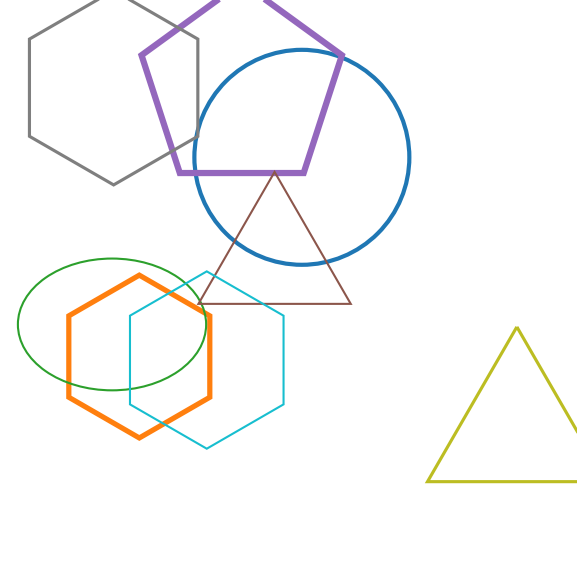[{"shape": "circle", "thickness": 2, "radius": 0.93, "center": [0.523, 0.727]}, {"shape": "hexagon", "thickness": 2.5, "radius": 0.7, "center": [0.241, 0.382]}, {"shape": "oval", "thickness": 1, "radius": 0.81, "center": [0.194, 0.437]}, {"shape": "pentagon", "thickness": 3, "radius": 0.91, "center": [0.419, 0.847]}, {"shape": "triangle", "thickness": 1, "radius": 0.76, "center": [0.475, 0.549]}, {"shape": "hexagon", "thickness": 1.5, "radius": 0.84, "center": [0.197, 0.847]}, {"shape": "triangle", "thickness": 1.5, "radius": 0.89, "center": [0.895, 0.254]}, {"shape": "hexagon", "thickness": 1, "radius": 0.77, "center": [0.358, 0.376]}]